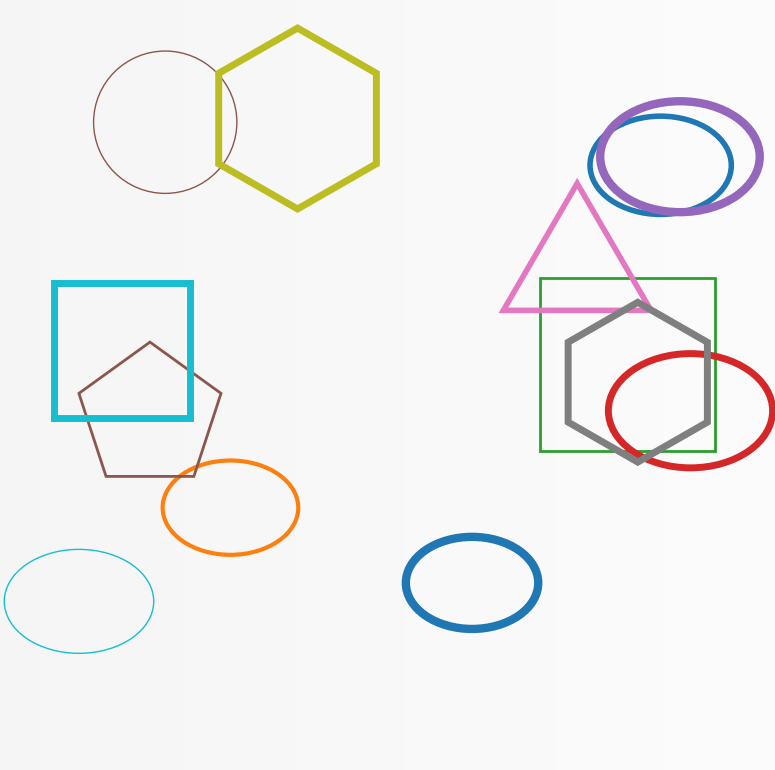[{"shape": "oval", "thickness": 2, "radius": 0.46, "center": [0.852, 0.785]}, {"shape": "oval", "thickness": 3, "radius": 0.43, "center": [0.609, 0.243]}, {"shape": "oval", "thickness": 1.5, "radius": 0.44, "center": [0.297, 0.341]}, {"shape": "square", "thickness": 1, "radius": 0.56, "center": [0.81, 0.526]}, {"shape": "oval", "thickness": 2.5, "radius": 0.53, "center": [0.891, 0.467]}, {"shape": "oval", "thickness": 3, "radius": 0.51, "center": [0.877, 0.797]}, {"shape": "pentagon", "thickness": 1, "radius": 0.48, "center": [0.194, 0.459]}, {"shape": "circle", "thickness": 0.5, "radius": 0.46, "center": [0.213, 0.841]}, {"shape": "triangle", "thickness": 2, "radius": 0.55, "center": [0.745, 0.652]}, {"shape": "hexagon", "thickness": 2.5, "radius": 0.52, "center": [0.823, 0.504]}, {"shape": "hexagon", "thickness": 2.5, "radius": 0.59, "center": [0.384, 0.846]}, {"shape": "oval", "thickness": 0.5, "radius": 0.48, "center": [0.102, 0.219]}, {"shape": "square", "thickness": 2.5, "radius": 0.44, "center": [0.157, 0.544]}]